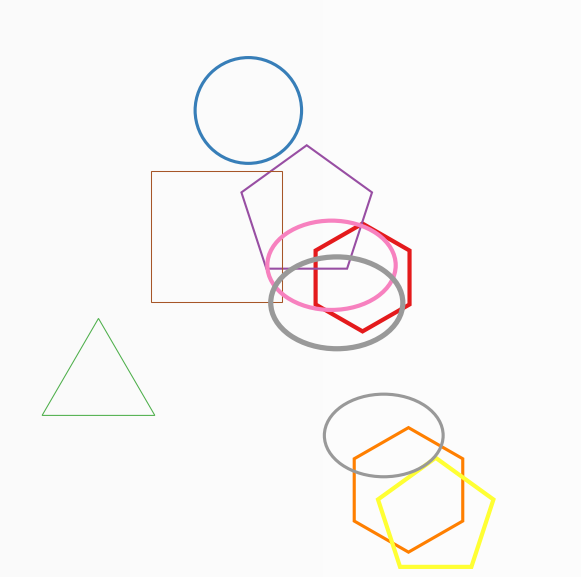[{"shape": "hexagon", "thickness": 2, "radius": 0.47, "center": [0.624, 0.519]}, {"shape": "circle", "thickness": 1.5, "radius": 0.46, "center": [0.427, 0.808]}, {"shape": "triangle", "thickness": 0.5, "radius": 0.56, "center": [0.169, 0.336]}, {"shape": "pentagon", "thickness": 1, "radius": 0.59, "center": [0.528, 0.629]}, {"shape": "hexagon", "thickness": 1.5, "radius": 0.54, "center": [0.703, 0.151]}, {"shape": "pentagon", "thickness": 2, "radius": 0.52, "center": [0.75, 0.102]}, {"shape": "square", "thickness": 0.5, "radius": 0.56, "center": [0.372, 0.589]}, {"shape": "oval", "thickness": 2, "radius": 0.55, "center": [0.57, 0.54]}, {"shape": "oval", "thickness": 1.5, "radius": 0.51, "center": [0.66, 0.245]}, {"shape": "oval", "thickness": 2.5, "radius": 0.57, "center": [0.579, 0.475]}]